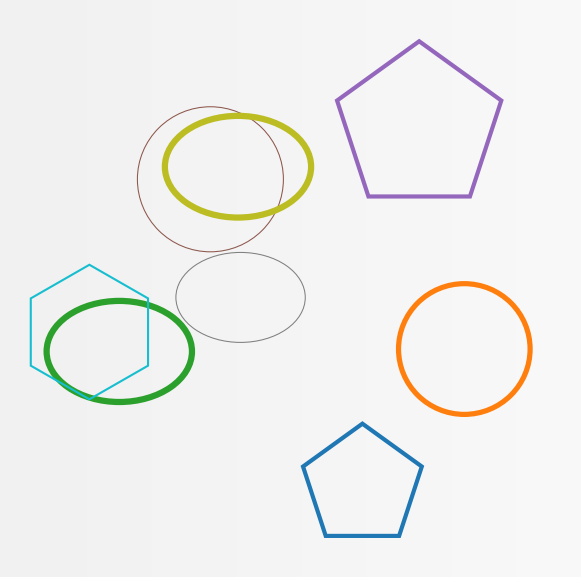[{"shape": "pentagon", "thickness": 2, "radius": 0.54, "center": [0.624, 0.158]}, {"shape": "circle", "thickness": 2.5, "radius": 0.57, "center": [0.799, 0.395]}, {"shape": "oval", "thickness": 3, "radius": 0.63, "center": [0.205, 0.391]}, {"shape": "pentagon", "thickness": 2, "radius": 0.74, "center": [0.721, 0.779]}, {"shape": "circle", "thickness": 0.5, "radius": 0.63, "center": [0.362, 0.689]}, {"shape": "oval", "thickness": 0.5, "radius": 0.56, "center": [0.414, 0.484]}, {"shape": "oval", "thickness": 3, "radius": 0.63, "center": [0.409, 0.71]}, {"shape": "hexagon", "thickness": 1, "radius": 0.58, "center": [0.154, 0.424]}]